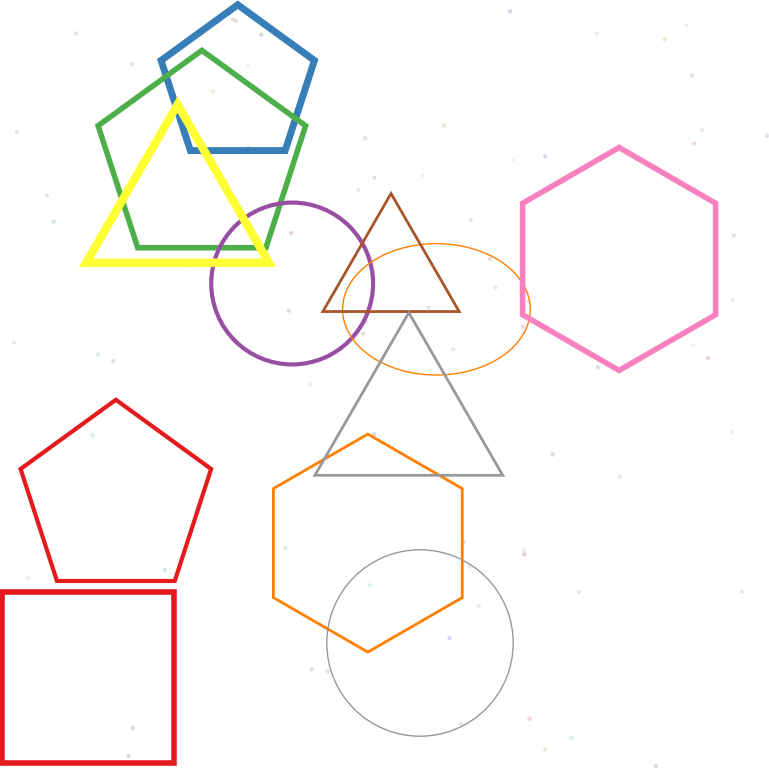[{"shape": "pentagon", "thickness": 1.5, "radius": 0.65, "center": [0.15, 0.351]}, {"shape": "square", "thickness": 2, "radius": 0.56, "center": [0.115, 0.12]}, {"shape": "pentagon", "thickness": 2.5, "radius": 0.52, "center": [0.309, 0.889]}, {"shape": "pentagon", "thickness": 2, "radius": 0.71, "center": [0.262, 0.793]}, {"shape": "circle", "thickness": 1.5, "radius": 0.53, "center": [0.379, 0.632]}, {"shape": "hexagon", "thickness": 1, "radius": 0.71, "center": [0.478, 0.295]}, {"shape": "oval", "thickness": 0.5, "radius": 0.61, "center": [0.567, 0.598]}, {"shape": "triangle", "thickness": 3, "radius": 0.68, "center": [0.231, 0.727]}, {"shape": "triangle", "thickness": 1, "radius": 0.51, "center": [0.508, 0.646]}, {"shape": "hexagon", "thickness": 2, "radius": 0.72, "center": [0.804, 0.664]}, {"shape": "circle", "thickness": 0.5, "radius": 0.61, "center": [0.545, 0.165]}, {"shape": "triangle", "thickness": 1, "radius": 0.7, "center": [0.531, 0.453]}]